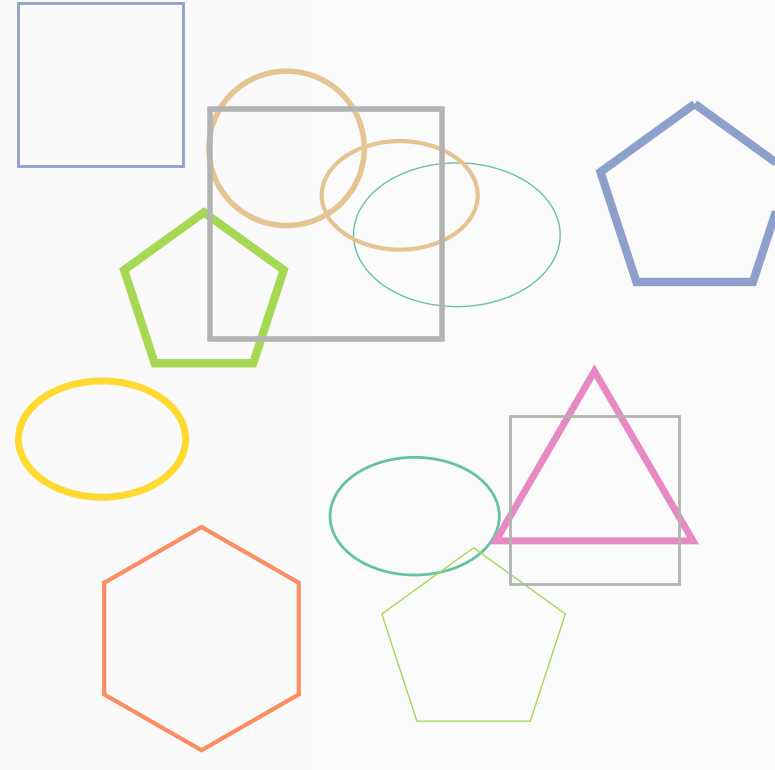[{"shape": "oval", "thickness": 1, "radius": 0.55, "center": [0.535, 0.33]}, {"shape": "oval", "thickness": 0.5, "radius": 0.67, "center": [0.589, 0.695]}, {"shape": "hexagon", "thickness": 1.5, "radius": 0.72, "center": [0.26, 0.171]}, {"shape": "pentagon", "thickness": 3, "radius": 0.64, "center": [0.896, 0.737]}, {"shape": "square", "thickness": 1, "radius": 0.53, "center": [0.129, 0.89]}, {"shape": "triangle", "thickness": 2.5, "radius": 0.73, "center": [0.767, 0.371]}, {"shape": "pentagon", "thickness": 0.5, "radius": 0.62, "center": [0.611, 0.164]}, {"shape": "pentagon", "thickness": 3, "radius": 0.54, "center": [0.263, 0.616]}, {"shape": "oval", "thickness": 2.5, "radius": 0.54, "center": [0.132, 0.43]}, {"shape": "oval", "thickness": 1.5, "radius": 0.5, "center": [0.516, 0.746]}, {"shape": "circle", "thickness": 2, "radius": 0.5, "center": [0.37, 0.807]}, {"shape": "square", "thickness": 2, "radius": 0.75, "center": [0.421, 0.709]}, {"shape": "square", "thickness": 1, "radius": 0.55, "center": [0.767, 0.351]}]